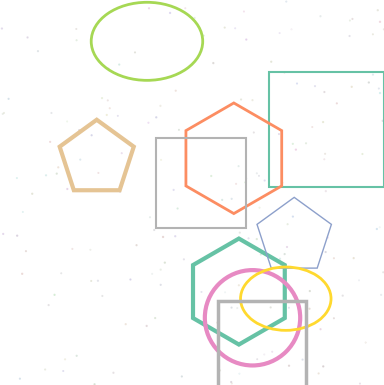[{"shape": "hexagon", "thickness": 3, "radius": 0.69, "center": [0.621, 0.243]}, {"shape": "square", "thickness": 1.5, "radius": 0.75, "center": [0.848, 0.664]}, {"shape": "hexagon", "thickness": 2, "radius": 0.72, "center": [0.607, 0.589]}, {"shape": "pentagon", "thickness": 1, "radius": 0.51, "center": [0.764, 0.386]}, {"shape": "circle", "thickness": 3, "radius": 0.62, "center": [0.656, 0.175]}, {"shape": "oval", "thickness": 2, "radius": 0.72, "center": [0.382, 0.893]}, {"shape": "oval", "thickness": 2, "radius": 0.59, "center": [0.742, 0.224]}, {"shape": "pentagon", "thickness": 3, "radius": 0.51, "center": [0.251, 0.588]}, {"shape": "square", "thickness": 2.5, "radius": 0.57, "center": [0.681, 0.103]}, {"shape": "square", "thickness": 1.5, "radius": 0.58, "center": [0.523, 0.525]}]